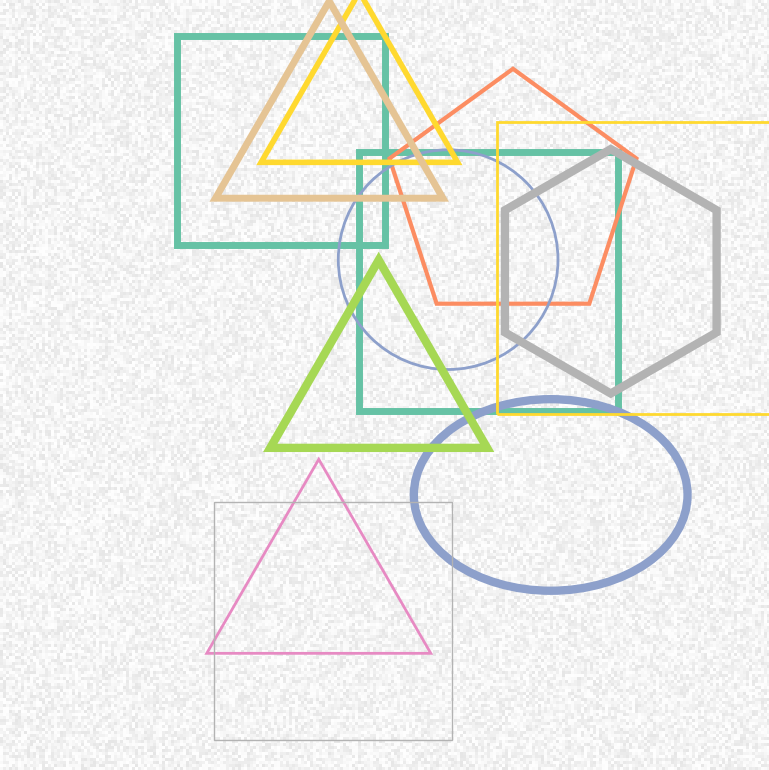[{"shape": "square", "thickness": 2.5, "radius": 0.84, "center": [0.634, 0.634]}, {"shape": "square", "thickness": 2.5, "radius": 0.68, "center": [0.365, 0.818]}, {"shape": "pentagon", "thickness": 1.5, "radius": 0.84, "center": [0.666, 0.742]}, {"shape": "oval", "thickness": 3, "radius": 0.89, "center": [0.715, 0.357]}, {"shape": "circle", "thickness": 1, "radius": 0.71, "center": [0.582, 0.663]}, {"shape": "triangle", "thickness": 1, "radius": 0.84, "center": [0.414, 0.236]}, {"shape": "triangle", "thickness": 3, "radius": 0.81, "center": [0.492, 0.5]}, {"shape": "triangle", "thickness": 2, "radius": 0.74, "center": [0.467, 0.863]}, {"shape": "square", "thickness": 1, "radius": 0.95, "center": [0.835, 0.652]}, {"shape": "triangle", "thickness": 2.5, "radius": 0.85, "center": [0.428, 0.828]}, {"shape": "square", "thickness": 0.5, "radius": 0.77, "center": [0.433, 0.193]}, {"shape": "hexagon", "thickness": 3, "radius": 0.79, "center": [0.793, 0.648]}]